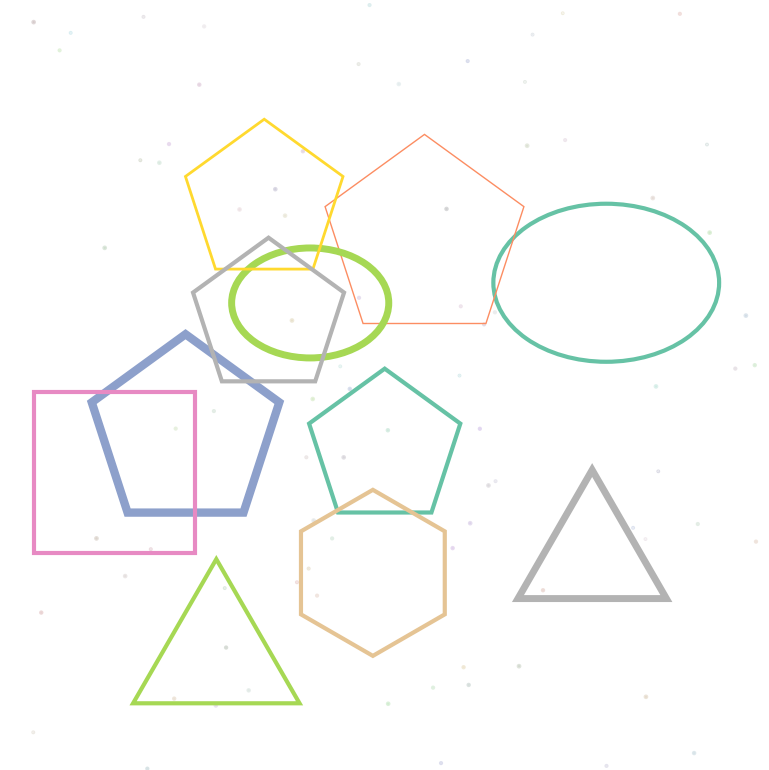[{"shape": "pentagon", "thickness": 1.5, "radius": 0.52, "center": [0.5, 0.418]}, {"shape": "oval", "thickness": 1.5, "radius": 0.73, "center": [0.787, 0.633]}, {"shape": "pentagon", "thickness": 0.5, "radius": 0.68, "center": [0.551, 0.69]}, {"shape": "pentagon", "thickness": 3, "radius": 0.64, "center": [0.241, 0.438]}, {"shape": "square", "thickness": 1.5, "radius": 0.52, "center": [0.149, 0.386]}, {"shape": "oval", "thickness": 2.5, "radius": 0.51, "center": [0.403, 0.607]}, {"shape": "triangle", "thickness": 1.5, "radius": 0.62, "center": [0.281, 0.149]}, {"shape": "pentagon", "thickness": 1, "radius": 0.54, "center": [0.343, 0.738]}, {"shape": "hexagon", "thickness": 1.5, "radius": 0.54, "center": [0.484, 0.256]}, {"shape": "triangle", "thickness": 2.5, "radius": 0.56, "center": [0.769, 0.278]}, {"shape": "pentagon", "thickness": 1.5, "radius": 0.52, "center": [0.349, 0.588]}]